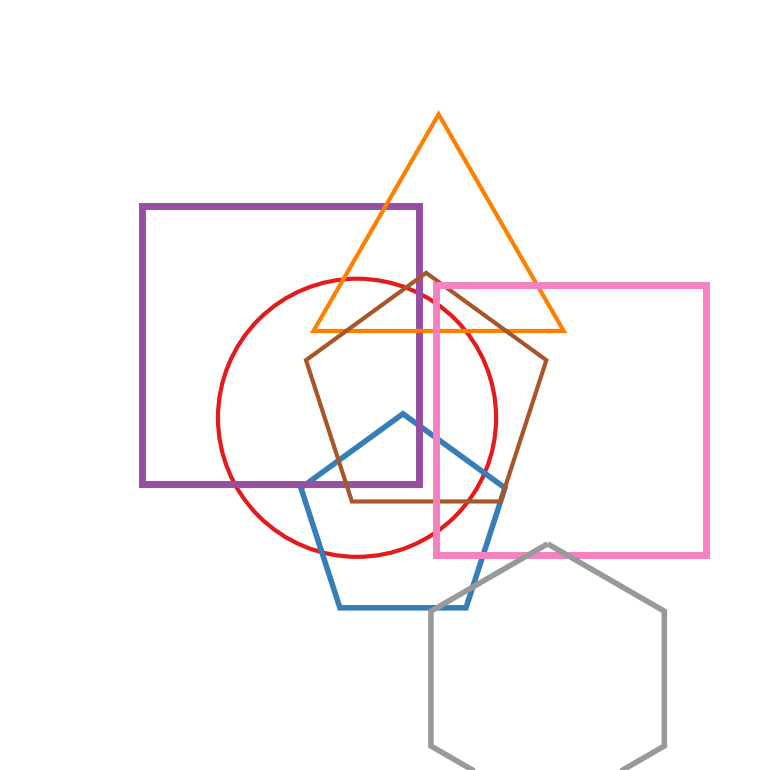[{"shape": "circle", "thickness": 1.5, "radius": 0.9, "center": [0.464, 0.457]}, {"shape": "pentagon", "thickness": 2, "radius": 0.7, "center": [0.523, 0.323]}, {"shape": "square", "thickness": 2.5, "radius": 0.9, "center": [0.364, 0.552]}, {"shape": "triangle", "thickness": 1.5, "radius": 0.94, "center": [0.57, 0.664]}, {"shape": "pentagon", "thickness": 1.5, "radius": 0.82, "center": [0.553, 0.482]}, {"shape": "square", "thickness": 2.5, "radius": 0.88, "center": [0.742, 0.454]}, {"shape": "hexagon", "thickness": 2, "radius": 0.88, "center": [0.711, 0.119]}]